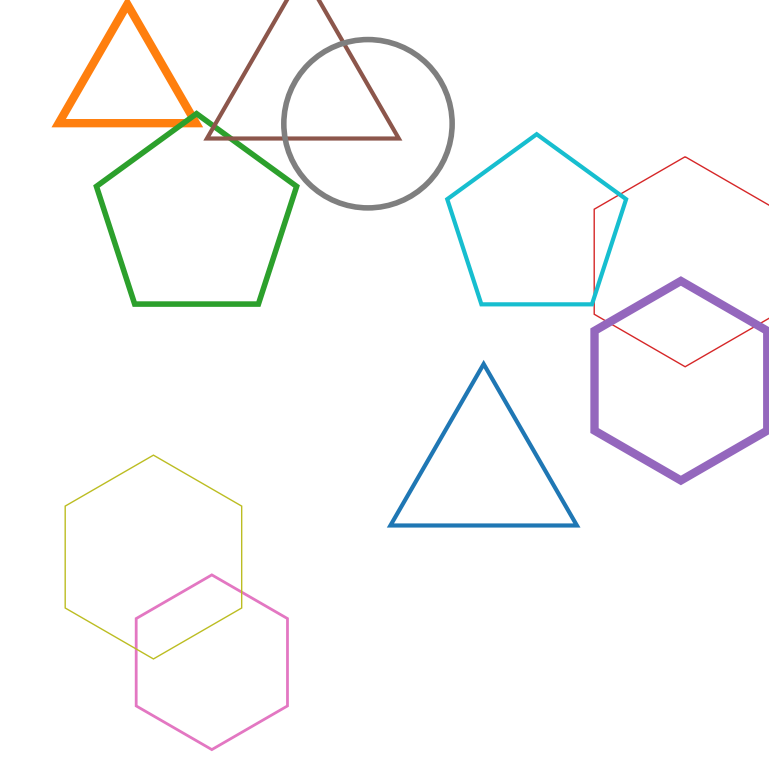[{"shape": "triangle", "thickness": 1.5, "radius": 0.7, "center": [0.628, 0.387]}, {"shape": "triangle", "thickness": 3, "radius": 0.51, "center": [0.165, 0.891]}, {"shape": "pentagon", "thickness": 2, "radius": 0.68, "center": [0.255, 0.716]}, {"shape": "hexagon", "thickness": 0.5, "radius": 0.68, "center": [0.89, 0.66]}, {"shape": "hexagon", "thickness": 3, "radius": 0.65, "center": [0.884, 0.506]}, {"shape": "triangle", "thickness": 1.5, "radius": 0.72, "center": [0.393, 0.892]}, {"shape": "hexagon", "thickness": 1, "radius": 0.57, "center": [0.275, 0.14]}, {"shape": "circle", "thickness": 2, "radius": 0.55, "center": [0.478, 0.839]}, {"shape": "hexagon", "thickness": 0.5, "radius": 0.66, "center": [0.199, 0.277]}, {"shape": "pentagon", "thickness": 1.5, "radius": 0.61, "center": [0.697, 0.704]}]